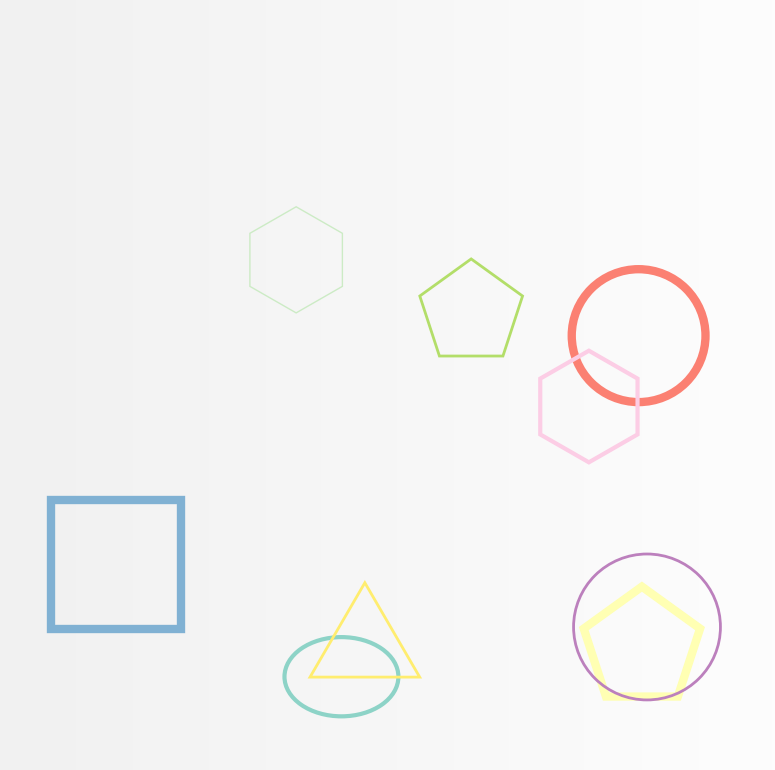[{"shape": "oval", "thickness": 1.5, "radius": 0.37, "center": [0.441, 0.121]}, {"shape": "pentagon", "thickness": 3, "radius": 0.39, "center": [0.828, 0.159]}, {"shape": "circle", "thickness": 3, "radius": 0.43, "center": [0.824, 0.564]}, {"shape": "square", "thickness": 3, "radius": 0.42, "center": [0.15, 0.267]}, {"shape": "pentagon", "thickness": 1, "radius": 0.35, "center": [0.608, 0.594]}, {"shape": "hexagon", "thickness": 1.5, "radius": 0.36, "center": [0.76, 0.472]}, {"shape": "circle", "thickness": 1, "radius": 0.47, "center": [0.835, 0.186]}, {"shape": "hexagon", "thickness": 0.5, "radius": 0.34, "center": [0.382, 0.663]}, {"shape": "triangle", "thickness": 1, "radius": 0.41, "center": [0.471, 0.161]}]